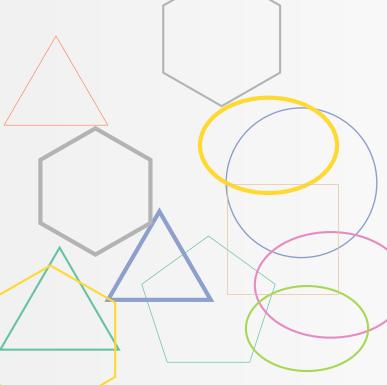[{"shape": "pentagon", "thickness": 0.5, "radius": 0.91, "center": [0.538, 0.206]}, {"shape": "triangle", "thickness": 1.5, "radius": 0.88, "center": [0.154, 0.18]}, {"shape": "triangle", "thickness": 0.5, "radius": 0.77, "center": [0.144, 0.752]}, {"shape": "circle", "thickness": 1, "radius": 0.97, "center": [0.778, 0.525]}, {"shape": "triangle", "thickness": 3, "radius": 0.77, "center": [0.411, 0.298]}, {"shape": "oval", "thickness": 1.5, "radius": 0.98, "center": [0.854, 0.26]}, {"shape": "oval", "thickness": 1.5, "radius": 0.79, "center": [0.792, 0.147]}, {"shape": "oval", "thickness": 3, "radius": 0.88, "center": [0.693, 0.622]}, {"shape": "hexagon", "thickness": 1.5, "radius": 0.97, "center": [0.13, 0.117]}, {"shape": "square", "thickness": 0.5, "radius": 0.72, "center": [0.729, 0.379]}, {"shape": "hexagon", "thickness": 3, "radius": 0.82, "center": [0.246, 0.503]}, {"shape": "hexagon", "thickness": 1.5, "radius": 0.87, "center": [0.572, 0.898]}]